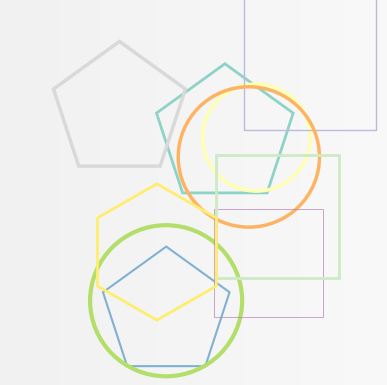[{"shape": "pentagon", "thickness": 2, "radius": 0.93, "center": [0.58, 0.649]}, {"shape": "circle", "thickness": 2.5, "radius": 0.7, "center": [0.662, 0.643]}, {"shape": "square", "thickness": 1, "radius": 0.85, "center": [0.801, 0.834]}, {"shape": "pentagon", "thickness": 1.5, "radius": 0.86, "center": [0.429, 0.188]}, {"shape": "circle", "thickness": 2.5, "radius": 0.91, "center": [0.642, 0.592]}, {"shape": "circle", "thickness": 3, "radius": 0.98, "center": [0.429, 0.219]}, {"shape": "pentagon", "thickness": 2.5, "radius": 0.89, "center": [0.308, 0.713]}, {"shape": "square", "thickness": 0.5, "radius": 0.7, "center": [0.692, 0.318]}, {"shape": "square", "thickness": 2, "radius": 0.8, "center": [0.716, 0.437]}, {"shape": "hexagon", "thickness": 2, "radius": 0.89, "center": [0.405, 0.346]}]